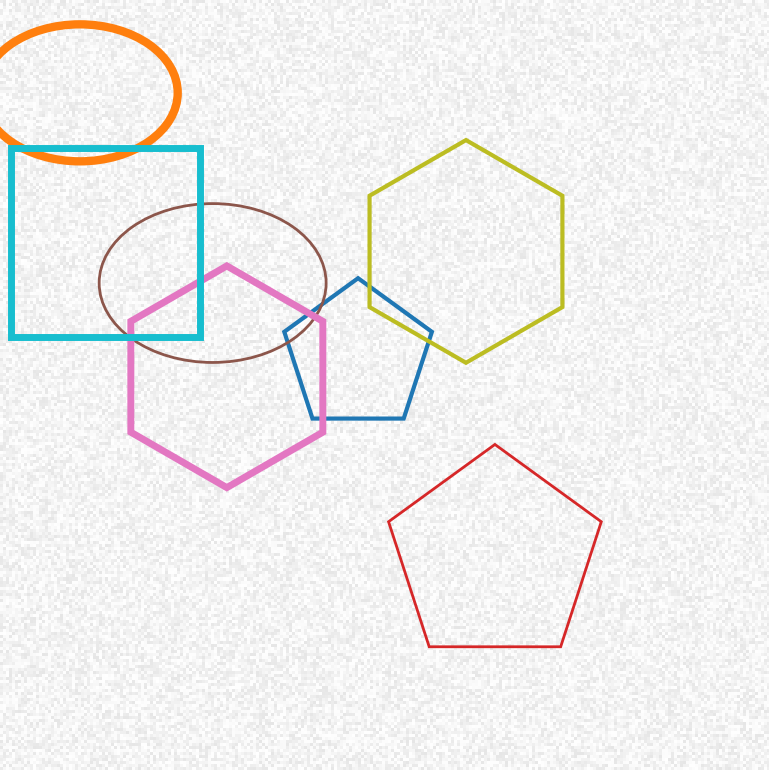[{"shape": "pentagon", "thickness": 1.5, "radius": 0.5, "center": [0.465, 0.538]}, {"shape": "oval", "thickness": 3, "radius": 0.64, "center": [0.104, 0.879]}, {"shape": "pentagon", "thickness": 1, "radius": 0.73, "center": [0.643, 0.278]}, {"shape": "oval", "thickness": 1, "radius": 0.74, "center": [0.276, 0.632]}, {"shape": "hexagon", "thickness": 2.5, "radius": 0.72, "center": [0.295, 0.511]}, {"shape": "hexagon", "thickness": 1.5, "radius": 0.72, "center": [0.605, 0.673]}, {"shape": "square", "thickness": 2.5, "radius": 0.61, "center": [0.137, 0.685]}]